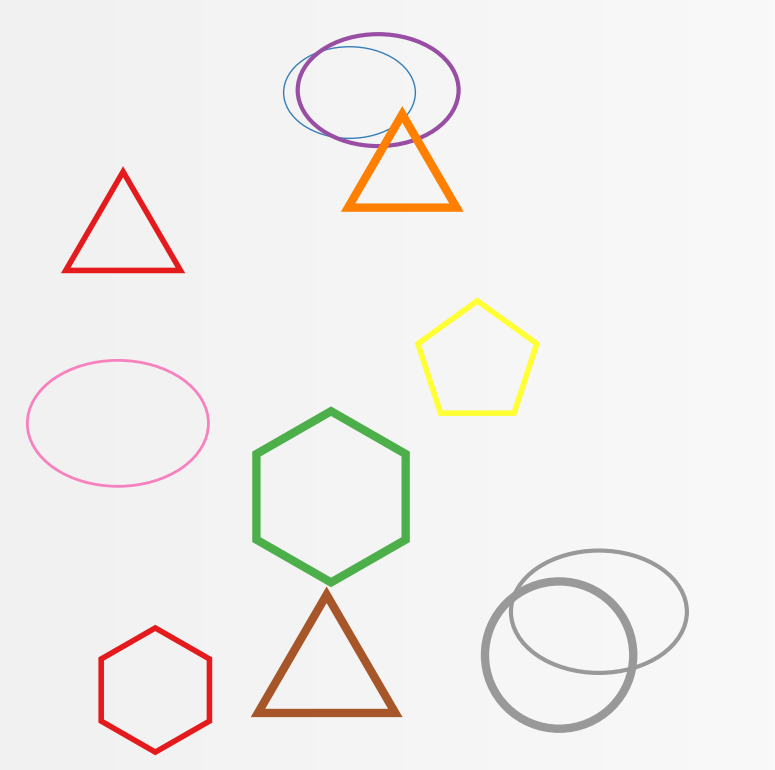[{"shape": "triangle", "thickness": 2, "radius": 0.43, "center": [0.159, 0.691]}, {"shape": "hexagon", "thickness": 2, "radius": 0.4, "center": [0.2, 0.104]}, {"shape": "oval", "thickness": 0.5, "radius": 0.42, "center": [0.451, 0.88]}, {"shape": "hexagon", "thickness": 3, "radius": 0.56, "center": [0.427, 0.355]}, {"shape": "oval", "thickness": 1.5, "radius": 0.52, "center": [0.488, 0.883]}, {"shape": "triangle", "thickness": 3, "radius": 0.4, "center": [0.519, 0.771]}, {"shape": "pentagon", "thickness": 2, "radius": 0.4, "center": [0.616, 0.529]}, {"shape": "triangle", "thickness": 3, "radius": 0.51, "center": [0.421, 0.125]}, {"shape": "oval", "thickness": 1, "radius": 0.58, "center": [0.152, 0.45]}, {"shape": "circle", "thickness": 3, "radius": 0.48, "center": [0.721, 0.149]}, {"shape": "oval", "thickness": 1.5, "radius": 0.57, "center": [0.773, 0.206]}]